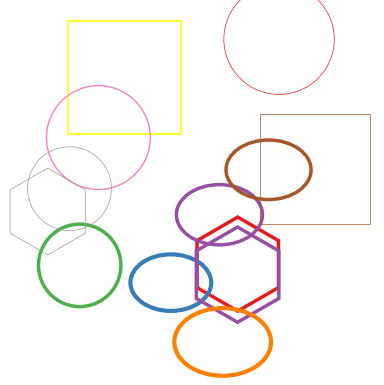[{"shape": "circle", "thickness": 0.5, "radius": 0.72, "center": [0.725, 0.898]}, {"shape": "hexagon", "thickness": 2.5, "radius": 0.61, "center": [0.618, 0.314]}, {"shape": "oval", "thickness": 3, "radius": 0.52, "center": [0.444, 0.266]}, {"shape": "circle", "thickness": 2.5, "radius": 0.54, "center": [0.207, 0.311]}, {"shape": "hexagon", "thickness": 2.5, "radius": 0.62, "center": [0.617, 0.287]}, {"shape": "oval", "thickness": 2.5, "radius": 0.56, "center": [0.57, 0.442]}, {"shape": "oval", "thickness": 3, "radius": 0.63, "center": [0.578, 0.112]}, {"shape": "square", "thickness": 1.5, "radius": 0.73, "center": [0.324, 0.798]}, {"shape": "oval", "thickness": 2.5, "radius": 0.55, "center": [0.698, 0.559]}, {"shape": "square", "thickness": 0.5, "radius": 0.71, "center": [0.818, 0.561]}, {"shape": "circle", "thickness": 1, "radius": 0.67, "center": [0.255, 0.643]}, {"shape": "circle", "thickness": 0.5, "radius": 0.54, "center": [0.181, 0.51]}, {"shape": "hexagon", "thickness": 0.5, "radius": 0.56, "center": [0.124, 0.451]}]